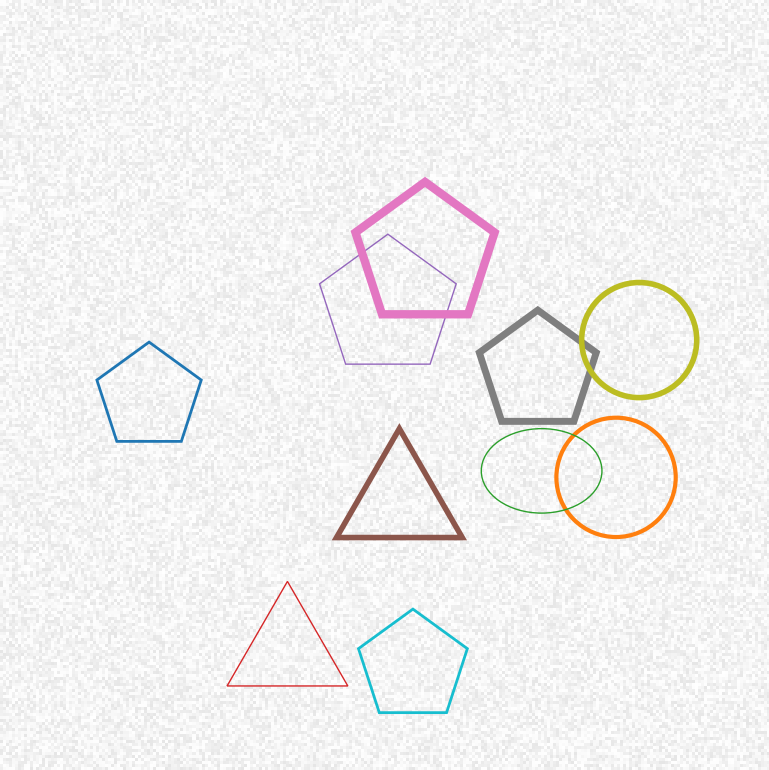[{"shape": "pentagon", "thickness": 1, "radius": 0.36, "center": [0.194, 0.484]}, {"shape": "circle", "thickness": 1.5, "radius": 0.39, "center": [0.8, 0.38]}, {"shape": "oval", "thickness": 0.5, "radius": 0.39, "center": [0.703, 0.388]}, {"shape": "triangle", "thickness": 0.5, "radius": 0.45, "center": [0.373, 0.154]}, {"shape": "pentagon", "thickness": 0.5, "radius": 0.47, "center": [0.504, 0.603]}, {"shape": "triangle", "thickness": 2, "radius": 0.47, "center": [0.519, 0.349]}, {"shape": "pentagon", "thickness": 3, "radius": 0.48, "center": [0.552, 0.669]}, {"shape": "pentagon", "thickness": 2.5, "radius": 0.4, "center": [0.698, 0.517]}, {"shape": "circle", "thickness": 2, "radius": 0.37, "center": [0.83, 0.558]}, {"shape": "pentagon", "thickness": 1, "radius": 0.37, "center": [0.536, 0.135]}]